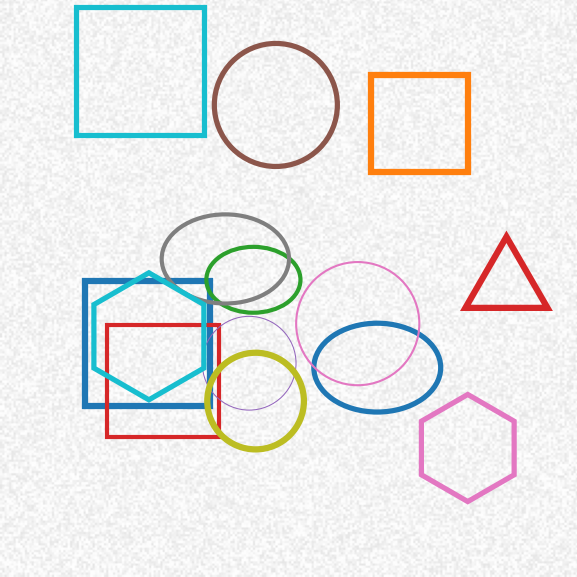[{"shape": "square", "thickness": 3, "radius": 0.54, "center": [0.255, 0.404]}, {"shape": "oval", "thickness": 2.5, "radius": 0.55, "center": [0.653, 0.363]}, {"shape": "square", "thickness": 3, "radius": 0.42, "center": [0.726, 0.785]}, {"shape": "oval", "thickness": 2, "radius": 0.41, "center": [0.439, 0.515]}, {"shape": "square", "thickness": 2, "radius": 0.48, "center": [0.282, 0.339]}, {"shape": "triangle", "thickness": 3, "radius": 0.41, "center": [0.877, 0.507]}, {"shape": "circle", "thickness": 0.5, "radius": 0.41, "center": [0.431, 0.37]}, {"shape": "circle", "thickness": 2.5, "radius": 0.53, "center": [0.478, 0.817]}, {"shape": "circle", "thickness": 1, "radius": 0.53, "center": [0.619, 0.439]}, {"shape": "hexagon", "thickness": 2.5, "radius": 0.46, "center": [0.81, 0.223]}, {"shape": "oval", "thickness": 2, "radius": 0.55, "center": [0.39, 0.551]}, {"shape": "circle", "thickness": 3, "radius": 0.42, "center": [0.443, 0.305]}, {"shape": "square", "thickness": 2.5, "radius": 0.56, "center": [0.242, 0.876]}, {"shape": "hexagon", "thickness": 2.5, "radius": 0.55, "center": [0.258, 0.417]}]